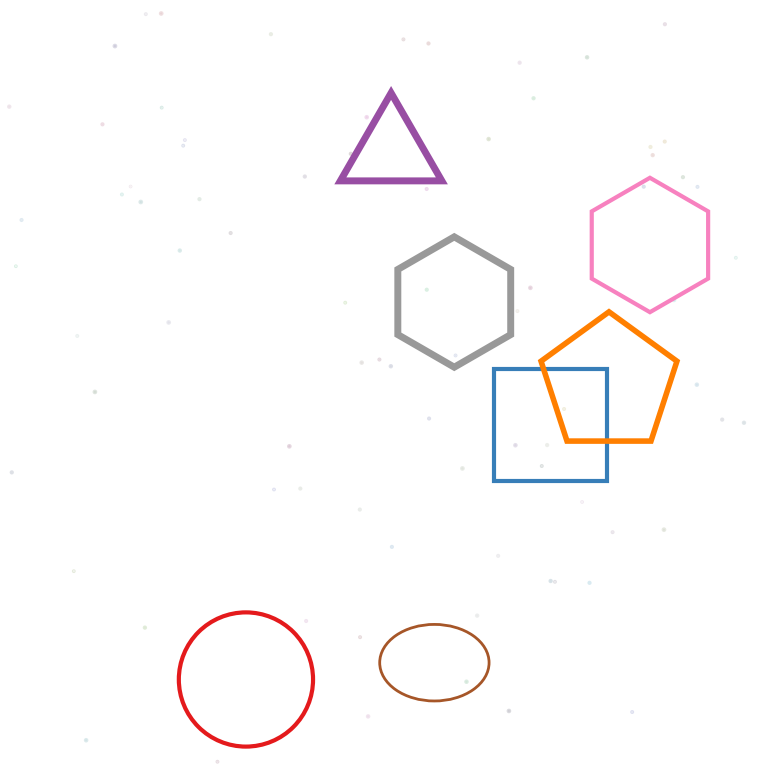[{"shape": "circle", "thickness": 1.5, "radius": 0.44, "center": [0.319, 0.118]}, {"shape": "square", "thickness": 1.5, "radius": 0.37, "center": [0.715, 0.448]}, {"shape": "triangle", "thickness": 2.5, "radius": 0.38, "center": [0.508, 0.803]}, {"shape": "pentagon", "thickness": 2, "radius": 0.46, "center": [0.791, 0.502]}, {"shape": "oval", "thickness": 1, "radius": 0.36, "center": [0.564, 0.139]}, {"shape": "hexagon", "thickness": 1.5, "radius": 0.44, "center": [0.844, 0.682]}, {"shape": "hexagon", "thickness": 2.5, "radius": 0.42, "center": [0.59, 0.608]}]